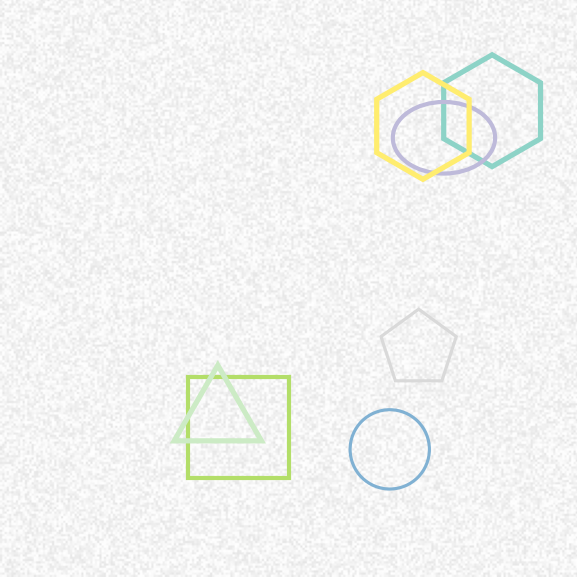[{"shape": "hexagon", "thickness": 2.5, "radius": 0.48, "center": [0.852, 0.807]}, {"shape": "oval", "thickness": 2, "radius": 0.44, "center": [0.769, 0.761]}, {"shape": "circle", "thickness": 1.5, "radius": 0.34, "center": [0.675, 0.221]}, {"shape": "square", "thickness": 2, "radius": 0.44, "center": [0.413, 0.259]}, {"shape": "pentagon", "thickness": 1.5, "radius": 0.34, "center": [0.725, 0.395]}, {"shape": "triangle", "thickness": 2.5, "radius": 0.44, "center": [0.377, 0.279]}, {"shape": "hexagon", "thickness": 2.5, "radius": 0.46, "center": [0.732, 0.781]}]